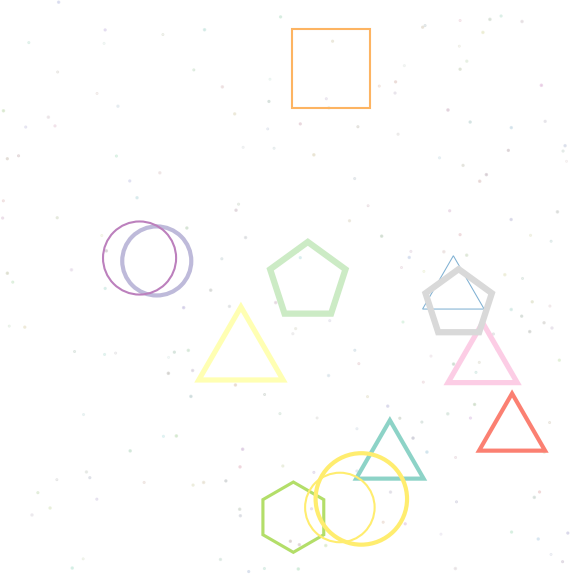[{"shape": "triangle", "thickness": 2, "radius": 0.34, "center": [0.675, 0.204]}, {"shape": "triangle", "thickness": 2.5, "radius": 0.42, "center": [0.417, 0.383]}, {"shape": "circle", "thickness": 2, "radius": 0.3, "center": [0.271, 0.547]}, {"shape": "triangle", "thickness": 2, "radius": 0.33, "center": [0.887, 0.252]}, {"shape": "triangle", "thickness": 0.5, "radius": 0.31, "center": [0.785, 0.495]}, {"shape": "square", "thickness": 1, "radius": 0.34, "center": [0.573, 0.881]}, {"shape": "hexagon", "thickness": 1.5, "radius": 0.3, "center": [0.508, 0.104]}, {"shape": "triangle", "thickness": 2.5, "radius": 0.35, "center": [0.836, 0.371]}, {"shape": "pentagon", "thickness": 3, "radius": 0.3, "center": [0.794, 0.473]}, {"shape": "circle", "thickness": 1, "radius": 0.32, "center": [0.242, 0.552]}, {"shape": "pentagon", "thickness": 3, "radius": 0.34, "center": [0.533, 0.512]}, {"shape": "circle", "thickness": 1, "radius": 0.3, "center": [0.589, 0.12]}, {"shape": "circle", "thickness": 2, "radius": 0.4, "center": [0.626, 0.135]}]